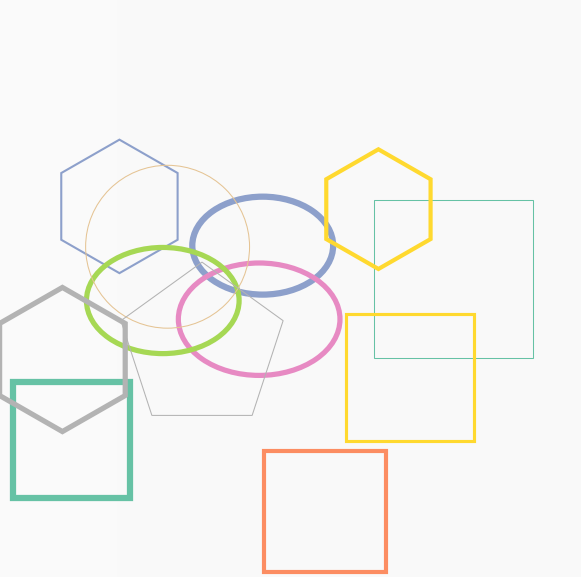[{"shape": "square", "thickness": 0.5, "radius": 0.69, "center": [0.78, 0.516]}, {"shape": "square", "thickness": 3, "radius": 0.5, "center": [0.123, 0.237]}, {"shape": "square", "thickness": 2, "radius": 0.52, "center": [0.559, 0.114]}, {"shape": "hexagon", "thickness": 1, "radius": 0.58, "center": [0.205, 0.642]}, {"shape": "oval", "thickness": 3, "radius": 0.61, "center": [0.452, 0.574]}, {"shape": "oval", "thickness": 2.5, "radius": 0.7, "center": [0.446, 0.446]}, {"shape": "oval", "thickness": 2.5, "radius": 0.66, "center": [0.28, 0.479]}, {"shape": "hexagon", "thickness": 2, "radius": 0.52, "center": [0.651, 0.637]}, {"shape": "square", "thickness": 1.5, "radius": 0.55, "center": [0.706, 0.346]}, {"shape": "circle", "thickness": 0.5, "radius": 0.71, "center": [0.288, 0.572]}, {"shape": "pentagon", "thickness": 0.5, "radius": 0.73, "center": [0.348, 0.399]}, {"shape": "hexagon", "thickness": 2.5, "radius": 0.62, "center": [0.107, 0.377]}]